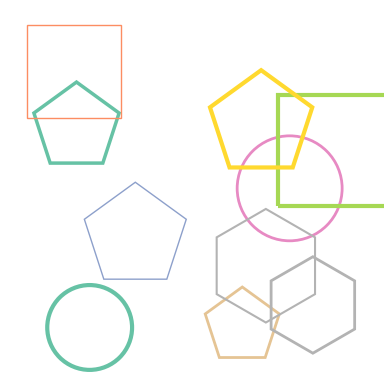[{"shape": "circle", "thickness": 3, "radius": 0.55, "center": [0.233, 0.149]}, {"shape": "pentagon", "thickness": 2.5, "radius": 0.58, "center": [0.199, 0.67]}, {"shape": "square", "thickness": 1, "radius": 0.61, "center": [0.192, 0.813]}, {"shape": "pentagon", "thickness": 1, "radius": 0.7, "center": [0.351, 0.387]}, {"shape": "circle", "thickness": 2, "radius": 0.68, "center": [0.752, 0.511]}, {"shape": "square", "thickness": 3, "radius": 0.72, "center": [0.865, 0.609]}, {"shape": "pentagon", "thickness": 3, "radius": 0.7, "center": [0.678, 0.678]}, {"shape": "pentagon", "thickness": 2, "radius": 0.51, "center": [0.629, 0.153]}, {"shape": "hexagon", "thickness": 2, "radius": 0.63, "center": [0.813, 0.208]}, {"shape": "hexagon", "thickness": 1.5, "radius": 0.74, "center": [0.691, 0.31]}]